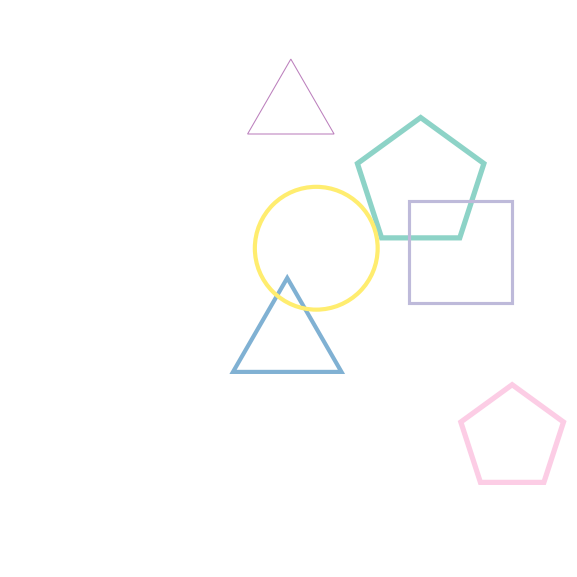[{"shape": "pentagon", "thickness": 2.5, "radius": 0.58, "center": [0.728, 0.68]}, {"shape": "square", "thickness": 1.5, "radius": 0.44, "center": [0.798, 0.563]}, {"shape": "triangle", "thickness": 2, "radius": 0.54, "center": [0.497, 0.409]}, {"shape": "pentagon", "thickness": 2.5, "radius": 0.47, "center": [0.887, 0.239]}, {"shape": "triangle", "thickness": 0.5, "radius": 0.43, "center": [0.504, 0.81]}, {"shape": "circle", "thickness": 2, "radius": 0.53, "center": [0.548, 0.569]}]